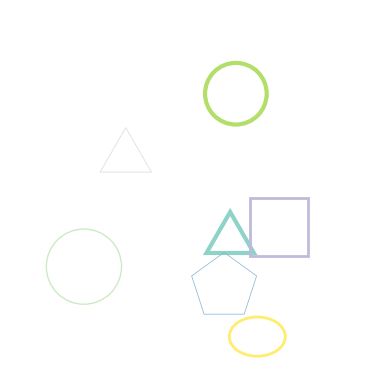[{"shape": "triangle", "thickness": 3, "radius": 0.36, "center": [0.598, 0.378]}, {"shape": "square", "thickness": 2, "radius": 0.38, "center": [0.725, 0.41]}, {"shape": "pentagon", "thickness": 0.5, "radius": 0.44, "center": [0.582, 0.256]}, {"shape": "circle", "thickness": 3, "radius": 0.4, "center": [0.613, 0.757]}, {"shape": "triangle", "thickness": 0.5, "radius": 0.39, "center": [0.327, 0.591]}, {"shape": "circle", "thickness": 1, "radius": 0.49, "center": [0.218, 0.307]}, {"shape": "oval", "thickness": 2, "radius": 0.36, "center": [0.668, 0.126]}]